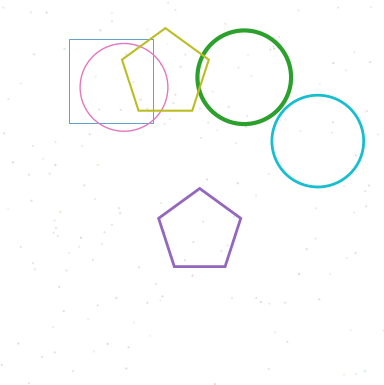[{"shape": "square", "thickness": 0.5, "radius": 0.54, "center": [0.288, 0.79]}, {"shape": "circle", "thickness": 3, "radius": 0.61, "center": [0.634, 0.799]}, {"shape": "pentagon", "thickness": 2, "radius": 0.56, "center": [0.519, 0.398]}, {"shape": "circle", "thickness": 1, "radius": 0.57, "center": [0.322, 0.773]}, {"shape": "pentagon", "thickness": 1.5, "radius": 0.59, "center": [0.43, 0.808]}, {"shape": "circle", "thickness": 2, "radius": 0.6, "center": [0.825, 0.634]}]